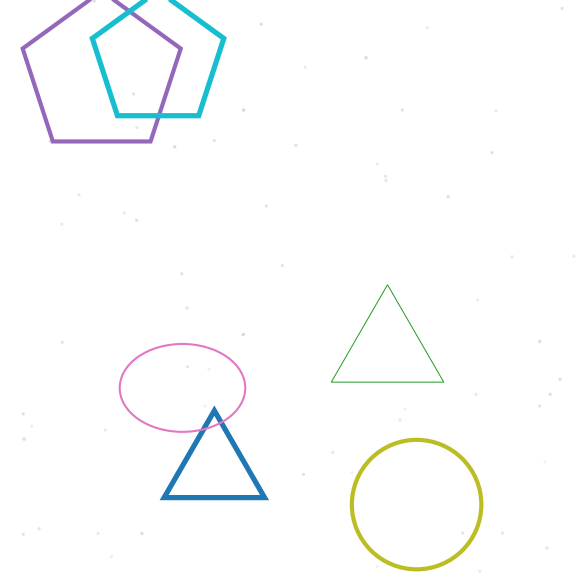[{"shape": "triangle", "thickness": 2.5, "radius": 0.5, "center": [0.371, 0.188]}, {"shape": "triangle", "thickness": 0.5, "radius": 0.56, "center": [0.671, 0.394]}, {"shape": "pentagon", "thickness": 2, "radius": 0.72, "center": [0.176, 0.871]}, {"shape": "oval", "thickness": 1, "radius": 0.54, "center": [0.316, 0.327]}, {"shape": "circle", "thickness": 2, "radius": 0.56, "center": [0.721, 0.125]}, {"shape": "pentagon", "thickness": 2.5, "radius": 0.6, "center": [0.274, 0.896]}]